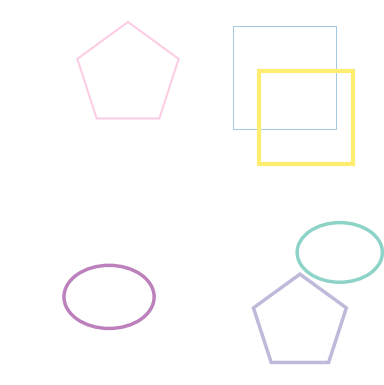[{"shape": "oval", "thickness": 2.5, "radius": 0.55, "center": [0.883, 0.344]}, {"shape": "pentagon", "thickness": 2.5, "radius": 0.63, "center": [0.779, 0.161]}, {"shape": "square", "thickness": 0.5, "radius": 0.67, "center": [0.739, 0.799]}, {"shape": "pentagon", "thickness": 1.5, "radius": 0.69, "center": [0.332, 0.804]}, {"shape": "oval", "thickness": 2.5, "radius": 0.59, "center": [0.283, 0.229]}, {"shape": "square", "thickness": 3, "radius": 0.61, "center": [0.795, 0.695]}]